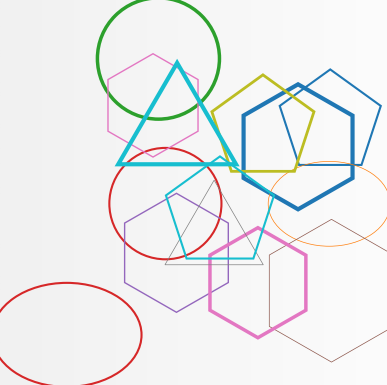[{"shape": "pentagon", "thickness": 1.5, "radius": 0.69, "center": [0.852, 0.683]}, {"shape": "hexagon", "thickness": 3, "radius": 0.81, "center": [0.769, 0.619]}, {"shape": "oval", "thickness": 0.5, "radius": 0.79, "center": [0.85, 0.471]}, {"shape": "circle", "thickness": 2.5, "radius": 0.79, "center": [0.409, 0.848]}, {"shape": "circle", "thickness": 1.5, "radius": 0.72, "center": [0.427, 0.471]}, {"shape": "oval", "thickness": 1.5, "radius": 0.96, "center": [0.172, 0.13]}, {"shape": "hexagon", "thickness": 1, "radius": 0.77, "center": [0.455, 0.343]}, {"shape": "hexagon", "thickness": 0.5, "radius": 0.93, "center": [0.855, 0.245]}, {"shape": "hexagon", "thickness": 2.5, "radius": 0.71, "center": [0.666, 0.266]}, {"shape": "hexagon", "thickness": 1, "radius": 0.67, "center": [0.395, 0.726]}, {"shape": "triangle", "thickness": 0.5, "radius": 0.73, "center": [0.553, 0.386]}, {"shape": "pentagon", "thickness": 2, "radius": 0.69, "center": [0.679, 0.667]}, {"shape": "pentagon", "thickness": 1.5, "radius": 0.73, "center": [0.568, 0.447]}, {"shape": "triangle", "thickness": 3, "radius": 0.88, "center": [0.457, 0.661]}]